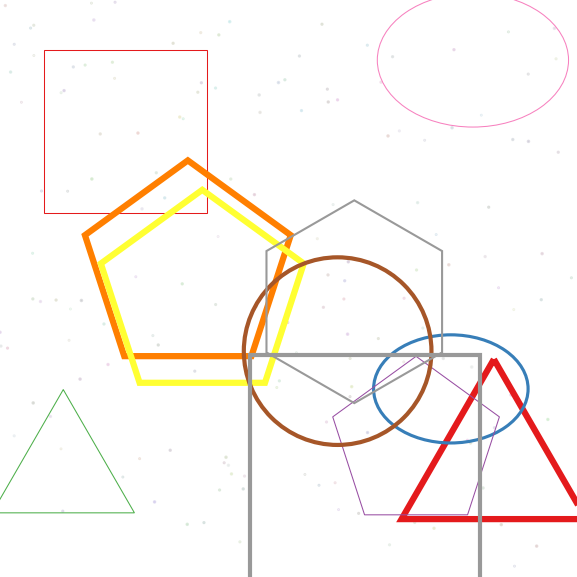[{"shape": "triangle", "thickness": 3, "radius": 0.92, "center": [0.855, 0.193]}, {"shape": "square", "thickness": 0.5, "radius": 0.7, "center": [0.217, 0.771]}, {"shape": "oval", "thickness": 1.5, "radius": 0.67, "center": [0.781, 0.326]}, {"shape": "triangle", "thickness": 0.5, "radius": 0.71, "center": [0.11, 0.182]}, {"shape": "pentagon", "thickness": 0.5, "radius": 0.76, "center": [0.72, 0.23]}, {"shape": "pentagon", "thickness": 3, "radius": 0.94, "center": [0.325, 0.534]}, {"shape": "pentagon", "thickness": 3, "radius": 0.92, "center": [0.35, 0.486]}, {"shape": "circle", "thickness": 2, "radius": 0.81, "center": [0.585, 0.391]}, {"shape": "oval", "thickness": 0.5, "radius": 0.83, "center": [0.819, 0.895]}, {"shape": "square", "thickness": 2, "radius": 1.0, "center": [0.632, 0.185]}, {"shape": "hexagon", "thickness": 1, "radius": 0.88, "center": [0.613, 0.477]}]